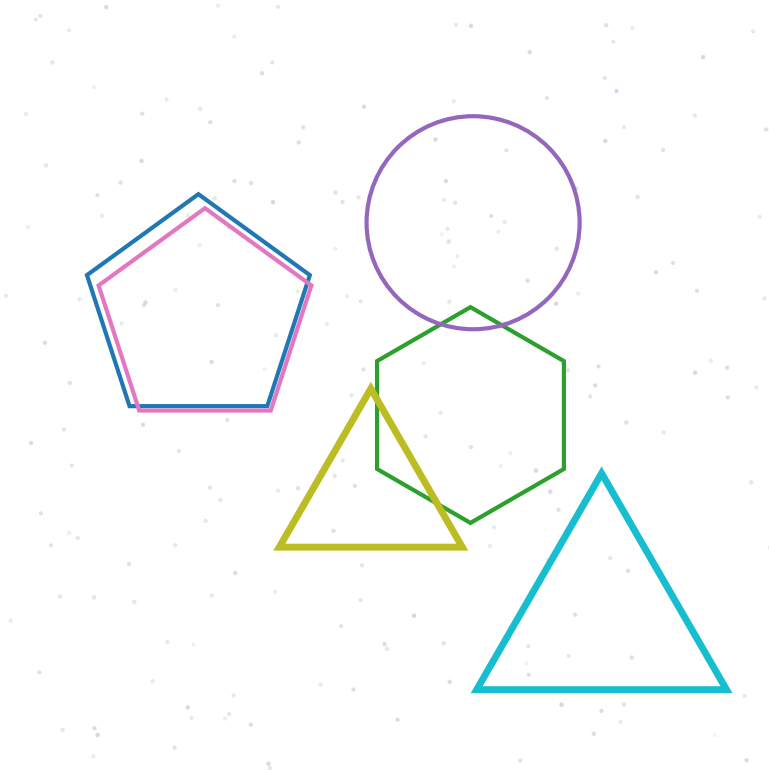[{"shape": "pentagon", "thickness": 1.5, "radius": 0.76, "center": [0.258, 0.596]}, {"shape": "hexagon", "thickness": 1.5, "radius": 0.7, "center": [0.611, 0.461]}, {"shape": "circle", "thickness": 1.5, "radius": 0.69, "center": [0.614, 0.711]}, {"shape": "pentagon", "thickness": 1.5, "radius": 0.73, "center": [0.266, 0.584]}, {"shape": "triangle", "thickness": 2.5, "radius": 0.69, "center": [0.482, 0.358]}, {"shape": "triangle", "thickness": 2.5, "radius": 0.94, "center": [0.781, 0.198]}]